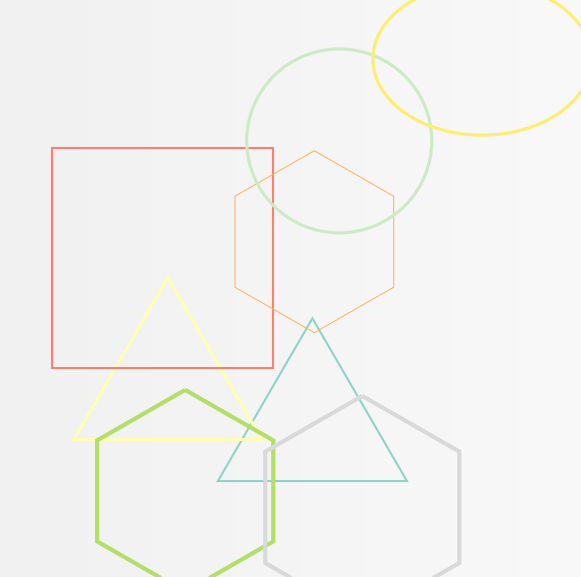[{"shape": "triangle", "thickness": 1, "radius": 0.94, "center": [0.538, 0.26]}, {"shape": "triangle", "thickness": 1.5, "radius": 0.93, "center": [0.289, 0.331]}, {"shape": "square", "thickness": 1, "radius": 0.95, "center": [0.28, 0.552]}, {"shape": "hexagon", "thickness": 0.5, "radius": 0.79, "center": [0.541, 0.581]}, {"shape": "hexagon", "thickness": 2, "radius": 0.87, "center": [0.319, 0.149]}, {"shape": "hexagon", "thickness": 2, "radius": 0.96, "center": [0.623, 0.121]}, {"shape": "circle", "thickness": 1.5, "radius": 0.8, "center": [0.584, 0.755]}, {"shape": "oval", "thickness": 1.5, "radius": 0.94, "center": [0.83, 0.897]}]